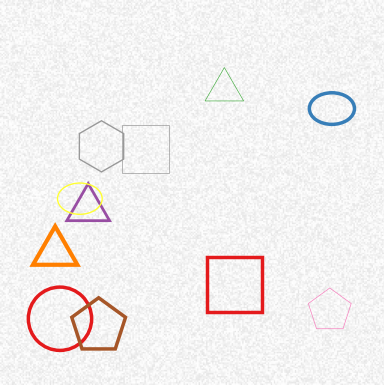[{"shape": "square", "thickness": 2.5, "radius": 0.36, "center": [0.609, 0.26]}, {"shape": "circle", "thickness": 2.5, "radius": 0.41, "center": [0.156, 0.172]}, {"shape": "oval", "thickness": 2.5, "radius": 0.29, "center": [0.862, 0.718]}, {"shape": "triangle", "thickness": 0.5, "radius": 0.29, "center": [0.583, 0.767]}, {"shape": "triangle", "thickness": 2, "radius": 0.32, "center": [0.229, 0.459]}, {"shape": "triangle", "thickness": 3, "radius": 0.33, "center": [0.143, 0.346]}, {"shape": "oval", "thickness": 1, "radius": 0.29, "center": [0.207, 0.484]}, {"shape": "pentagon", "thickness": 2.5, "radius": 0.37, "center": [0.256, 0.153]}, {"shape": "pentagon", "thickness": 0.5, "radius": 0.29, "center": [0.857, 0.193]}, {"shape": "square", "thickness": 0.5, "radius": 0.31, "center": [0.378, 0.612]}, {"shape": "hexagon", "thickness": 1, "radius": 0.33, "center": [0.264, 0.62]}]